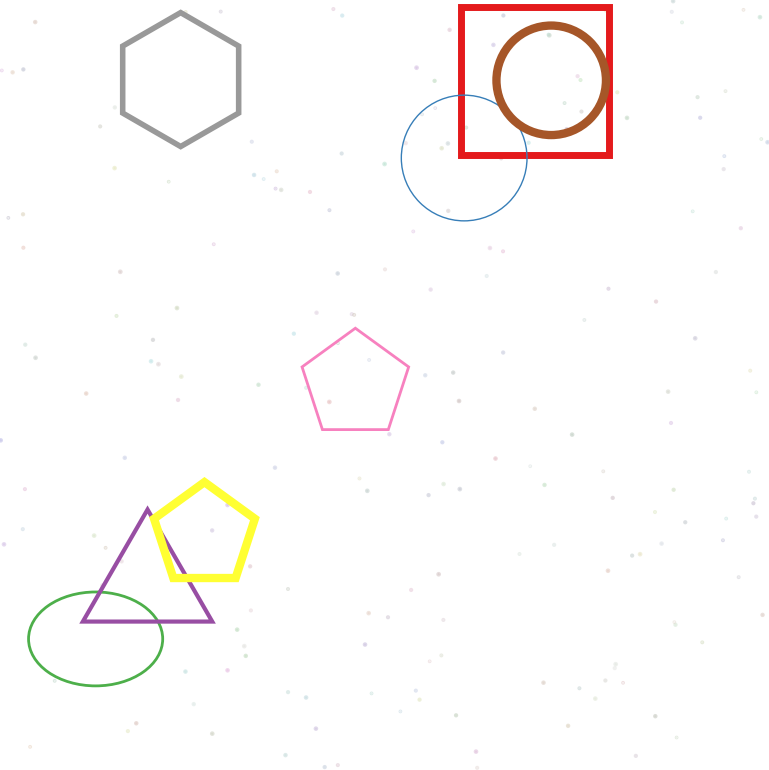[{"shape": "square", "thickness": 2.5, "radius": 0.48, "center": [0.694, 0.895]}, {"shape": "circle", "thickness": 0.5, "radius": 0.41, "center": [0.603, 0.795]}, {"shape": "oval", "thickness": 1, "radius": 0.44, "center": [0.124, 0.17]}, {"shape": "triangle", "thickness": 1.5, "radius": 0.49, "center": [0.192, 0.241]}, {"shape": "pentagon", "thickness": 3, "radius": 0.34, "center": [0.266, 0.305]}, {"shape": "circle", "thickness": 3, "radius": 0.36, "center": [0.716, 0.896]}, {"shape": "pentagon", "thickness": 1, "radius": 0.36, "center": [0.462, 0.501]}, {"shape": "hexagon", "thickness": 2, "radius": 0.43, "center": [0.235, 0.897]}]